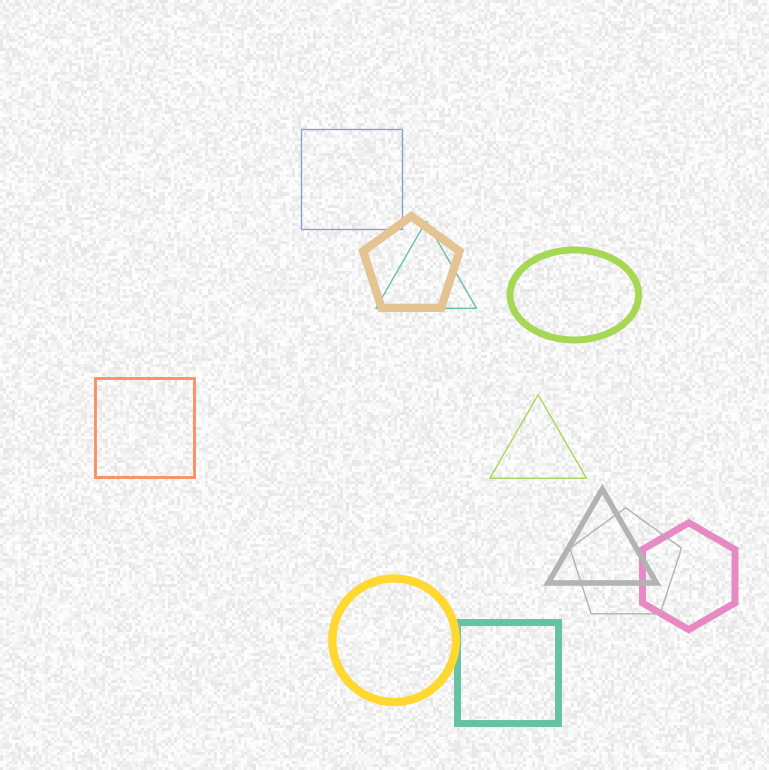[{"shape": "triangle", "thickness": 0.5, "radius": 0.38, "center": [0.553, 0.637]}, {"shape": "square", "thickness": 2.5, "radius": 0.33, "center": [0.659, 0.126]}, {"shape": "square", "thickness": 1, "radius": 0.32, "center": [0.188, 0.445]}, {"shape": "square", "thickness": 0.5, "radius": 0.33, "center": [0.456, 0.768]}, {"shape": "hexagon", "thickness": 2.5, "radius": 0.35, "center": [0.894, 0.252]}, {"shape": "triangle", "thickness": 0.5, "radius": 0.36, "center": [0.699, 0.415]}, {"shape": "oval", "thickness": 2.5, "radius": 0.42, "center": [0.746, 0.617]}, {"shape": "circle", "thickness": 3, "radius": 0.4, "center": [0.512, 0.169]}, {"shape": "pentagon", "thickness": 3, "radius": 0.33, "center": [0.534, 0.653]}, {"shape": "triangle", "thickness": 2, "radius": 0.41, "center": [0.782, 0.284]}, {"shape": "pentagon", "thickness": 0.5, "radius": 0.38, "center": [0.813, 0.264]}]